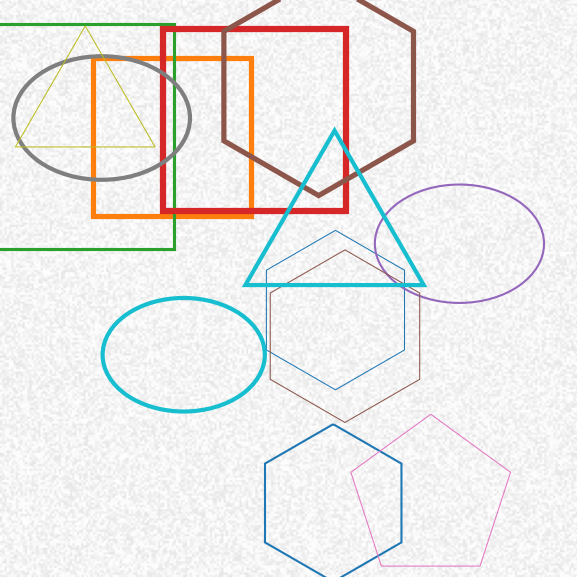[{"shape": "hexagon", "thickness": 1, "radius": 0.68, "center": [0.577, 0.128]}, {"shape": "hexagon", "thickness": 0.5, "radius": 0.69, "center": [0.581, 0.462]}, {"shape": "square", "thickness": 2.5, "radius": 0.68, "center": [0.298, 0.762]}, {"shape": "square", "thickness": 1.5, "radius": 0.97, "center": [0.108, 0.763]}, {"shape": "square", "thickness": 3, "radius": 0.79, "center": [0.44, 0.791]}, {"shape": "oval", "thickness": 1, "radius": 0.73, "center": [0.796, 0.577]}, {"shape": "hexagon", "thickness": 2.5, "radius": 0.95, "center": [0.552, 0.85]}, {"shape": "hexagon", "thickness": 0.5, "radius": 0.75, "center": [0.597, 0.417]}, {"shape": "pentagon", "thickness": 0.5, "radius": 0.73, "center": [0.746, 0.136]}, {"shape": "oval", "thickness": 2, "radius": 0.76, "center": [0.176, 0.795]}, {"shape": "triangle", "thickness": 0.5, "radius": 0.7, "center": [0.148, 0.814]}, {"shape": "oval", "thickness": 2, "radius": 0.7, "center": [0.318, 0.385]}, {"shape": "triangle", "thickness": 2, "radius": 0.89, "center": [0.579, 0.595]}]